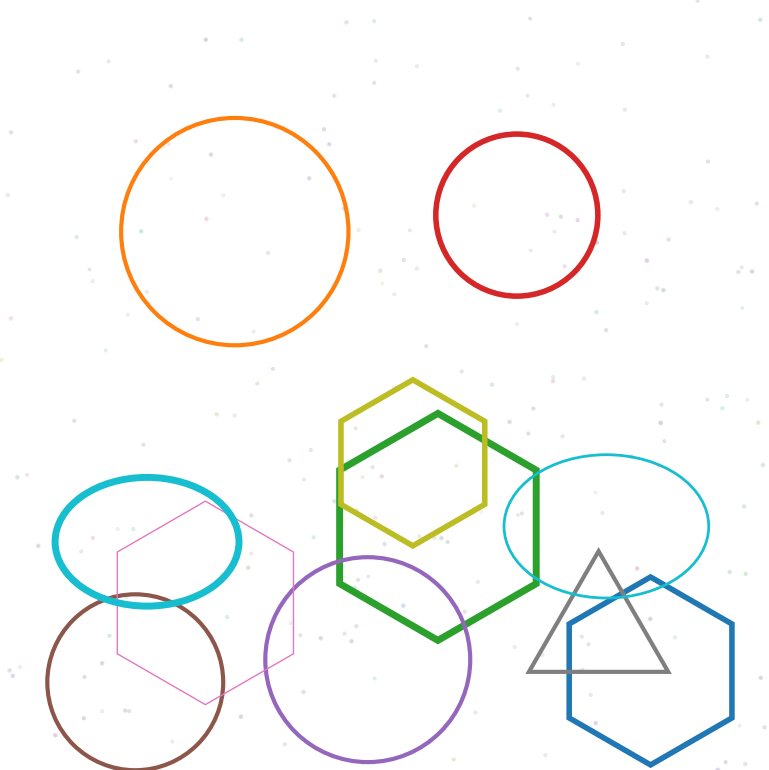[{"shape": "hexagon", "thickness": 2, "radius": 0.61, "center": [0.845, 0.129]}, {"shape": "circle", "thickness": 1.5, "radius": 0.74, "center": [0.305, 0.699]}, {"shape": "hexagon", "thickness": 2.5, "radius": 0.74, "center": [0.569, 0.316]}, {"shape": "circle", "thickness": 2, "radius": 0.53, "center": [0.671, 0.721]}, {"shape": "circle", "thickness": 1.5, "radius": 0.67, "center": [0.478, 0.143]}, {"shape": "circle", "thickness": 1.5, "radius": 0.57, "center": [0.176, 0.114]}, {"shape": "hexagon", "thickness": 0.5, "radius": 0.66, "center": [0.267, 0.217]}, {"shape": "triangle", "thickness": 1.5, "radius": 0.52, "center": [0.777, 0.18]}, {"shape": "hexagon", "thickness": 2, "radius": 0.54, "center": [0.536, 0.399]}, {"shape": "oval", "thickness": 2.5, "radius": 0.6, "center": [0.191, 0.296]}, {"shape": "oval", "thickness": 1, "radius": 0.66, "center": [0.788, 0.316]}]